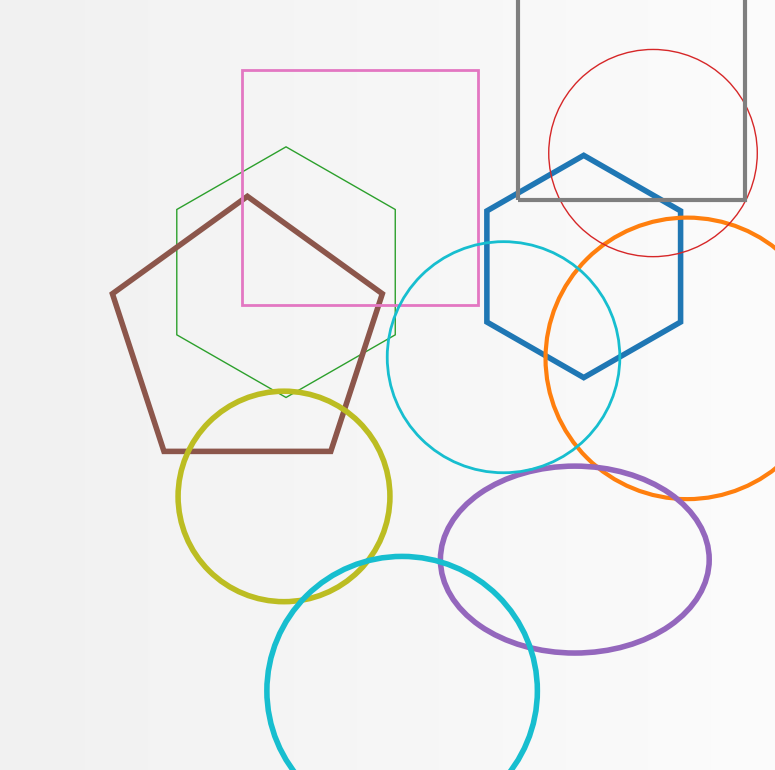[{"shape": "hexagon", "thickness": 2, "radius": 0.72, "center": [0.753, 0.654]}, {"shape": "circle", "thickness": 1.5, "radius": 0.91, "center": [0.887, 0.535]}, {"shape": "hexagon", "thickness": 0.5, "radius": 0.81, "center": [0.369, 0.647]}, {"shape": "circle", "thickness": 0.5, "radius": 0.67, "center": [0.843, 0.801]}, {"shape": "oval", "thickness": 2, "radius": 0.87, "center": [0.742, 0.273]}, {"shape": "pentagon", "thickness": 2, "radius": 0.92, "center": [0.319, 0.562]}, {"shape": "square", "thickness": 1, "radius": 0.76, "center": [0.464, 0.756]}, {"shape": "square", "thickness": 1.5, "radius": 0.73, "center": [0.815, 0.886]}, {"shape": "circle", "thickness": 2, "radius": 0.68, "center": [0.366, 0.355]}, {"shape": "circle", "thickness": 1, "radius": 0.75, "center": [0.65, 0.536]}, {"shape": "circle", "thickness": 2, "radius": 0.87, "center": [0.519, 0.103]}]